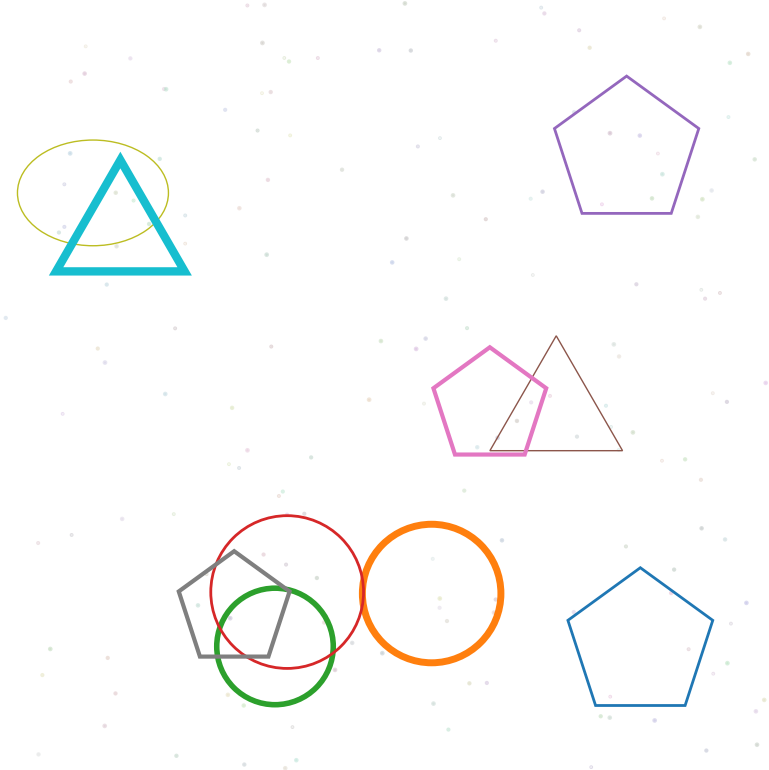[{"shape": "pentagon", "thickness": 1, "radius": 0.49, "center": [0.832, 0.164]}, {"shape": "circle", "thickness": 2.5, "radius": 0.45, "center": [0.561, 0.229]}, {"shape": "circle", "thickness": 2, "radius": 0.38, "center": [0.357, 0.16]}, {"shape": "circle", "thickness": 1, "radius": 0.5, "center": [0.373, 0.231]}, {"shape": "pentagon", "thickness": 1, "radius": 0.49, "center": [0.814, 0.803]}, {"shape": "triangle", "thickness": 0.5, "radius": 0.5, "center": [0.722, 0.464]}, {"shape": "pentagon", "thickness": 1.5, "radius": 0.39, "center": [0.636, 0.472]}, {"shape": "pentagon", "thickness": 1.5, "radius": 0.38, "center": [0.304, 0.209]}, {"shape": "oval", "thickness": 0.5, "radius": 0.49, "center": [0.121, 0.749]}, {"shape": "triangle", "thickness": 3, "radius": 0.48, "center": [0.156, 0.696]}]